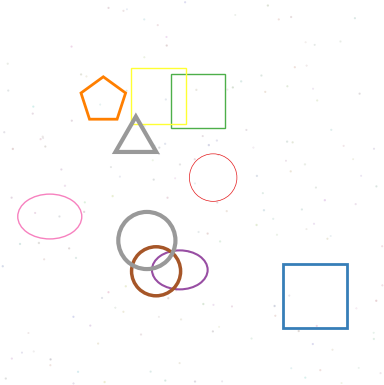[{"shape": "circle", "thickness": 0.5, "radius": 0.31, "center": [0.554, 0.539]}, {"shape": "square", "thickness": 2, "radius": 0.41, "center": [0.819, 0.231]}, {"shape": "square", "thickness": 1, "radius": 0.35, "center": [0.514, 0.738]}, {"shape": "oval", "thickness": 1.5, "radius": 0.36, "center": [0.467, 0.299]}, {"shape": "pentagon", "thickness": 2, "radius": 0.3, "center": [0.268, 0.74]}, {"shape": "square", "thickness": 1, "radius": 0.36, "center": [0.412, 0.751]}, {"shape": "circle", "thickness": 2.5, "radius": 0.32, "center": [0.405, 0.295]}, {"shape": "oval", "thickness": 1, "radius": 0.42, "center": [0.129, 0.438]}, {"shape": "circle", "thickness": 3, "radius": 0.37, "center": [0.381, 0.375]}, {"shape": "triangle", "thickness": 3, "radius": 0.31, "center": [0.353, 0.636]}]